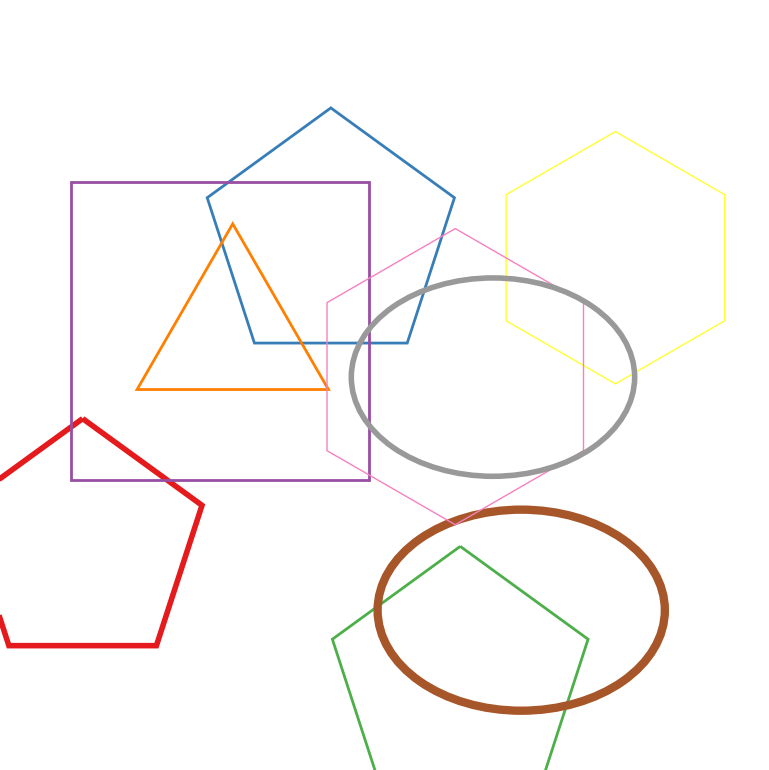[{"shape": "pentagon", "thickness": 2, "radius": 0.81, "center": [0.107, 0.293]}, {"shape": "pentagon", "thickness": 1, "radius": 0.84, "center": [0.43, 0.691]}, {"shape": "pentagon", "thickness": 1, "radius": 0.87, "center": [0.598, 0.116]}, {"shape": "square", "thickness": 1, "radius": 0.97, "center": [0.285, 0.57]}, {"shape": "triangle", "thickness": 1, "radius": 0.72, "center": [0.302, 0.566]}, {"shape": "hexagon", "thickness": 0.5, "radius": 0.82, "center": [0.799, 0.665]}, {"shape": "oval", "thickness": 3, "radius": 0.93, "center": [0.677, 0.208]}, {"shape": "hexagon", "thickness": 0.5, "radius": 0.96, "center": [0.591, 0.511]}, {"shape": "oval", "thickness": 2, "radius": 0.92, "center": [0.64, 0.51]}]